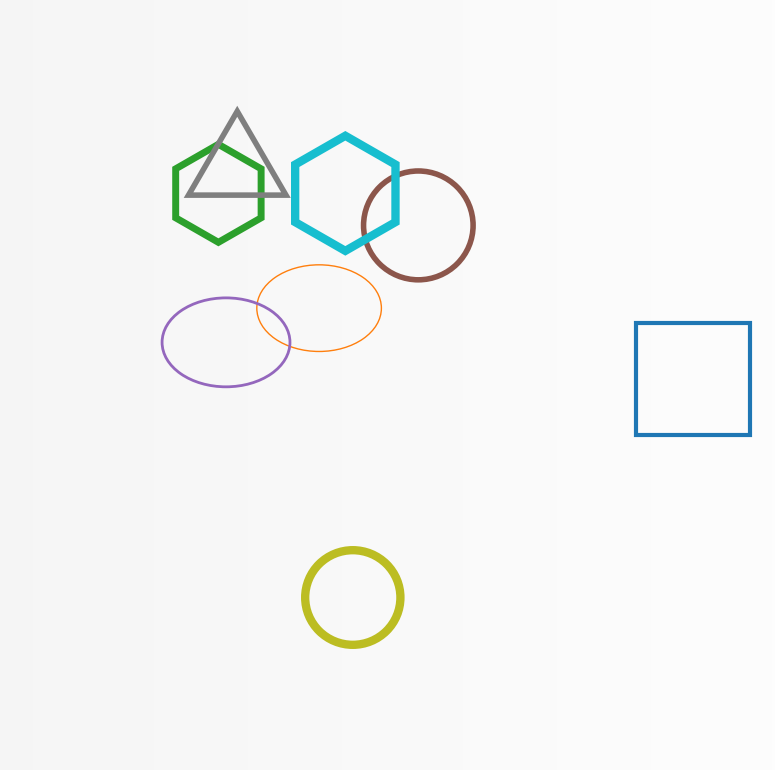[{"shape": "square", "thickness": 1.5, "radius": 0.37, "center": [0.894, 0.508]}, {"shape": "oval", "thickness": 0.5, "radius": 0.4, "center": [0.412, 0.6]}, {"shape": "hexagon", "thickness": 2.5, "radius": 0.32, "center": [0.282, 0.749]}, {"shape": "oval", "thickness": 1, "radius": 0.41, "center": [0.292, 0.555]}, {"shape": "circle", "thickness": 2, "radius": 0.35, "center": [0.54, 0.707]}, {"shape": "triangle", "thickness": 2, "radius": 0.36, "center": [0.306, 0.783]}, {"shape": "circle", "thickness": 3, "radius": 0.31, "center": [0.455, 0.224]}, {"shape": "hexagon", "thickness": 3, "radius": 0.37, "center": [0.446, 0.749]}]